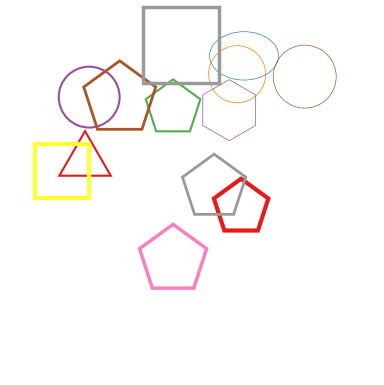[{"shape": "pentagon", "thickness": 3, "radius": 0.37, "center": [0.626, 0.461]}, {"shape": "triangle", "thickness": 1.5, "radius": 0.39, "center": [0.221, 0.582]}, {"shape": "oval", "thickness": 0.5, "radius": 0.45, "center": [0.634, 0.855]}, {"shape": "pentagon", "thickness": 1.5, "radius": 0.37, "center": [0.45, 0.719]}, {"shape": "hexagon", "thickness": 0.5, "radius": 0.4, "center": [0.595, 0.714]}, {"shape": "circle", "thickness": 1.5, "radius": 0.4, "center": [0.232, 0.748]}, {"shape": "circle", "thickness": 0.5, "radius": 0.37, "center": [0.616, 0.807]}, {"shape": "square", "thickness": 3, "radius": 0.35, "center": [0.162, 0.557]}, {"shape": "pentagon", "thickness": 2, "radius": 0.49, "center": [0.311, 0.744]}, {"shape": "circle", "thickness": 0.5, "radius": 0.41, "center": [0.791, 0.801]}, {"shape": "pentagon", "thickness": 2.5, "radius": 0.46, "center": [0.45, 0.326]}, {"shape": "square", "thickness": 2.5, "radius": 0.49, "center": [0.47, 0.883]}, {"shape": "pentagon", "thickness": 2, "radius": 0.43, "center": [0.556, 0.513]}]